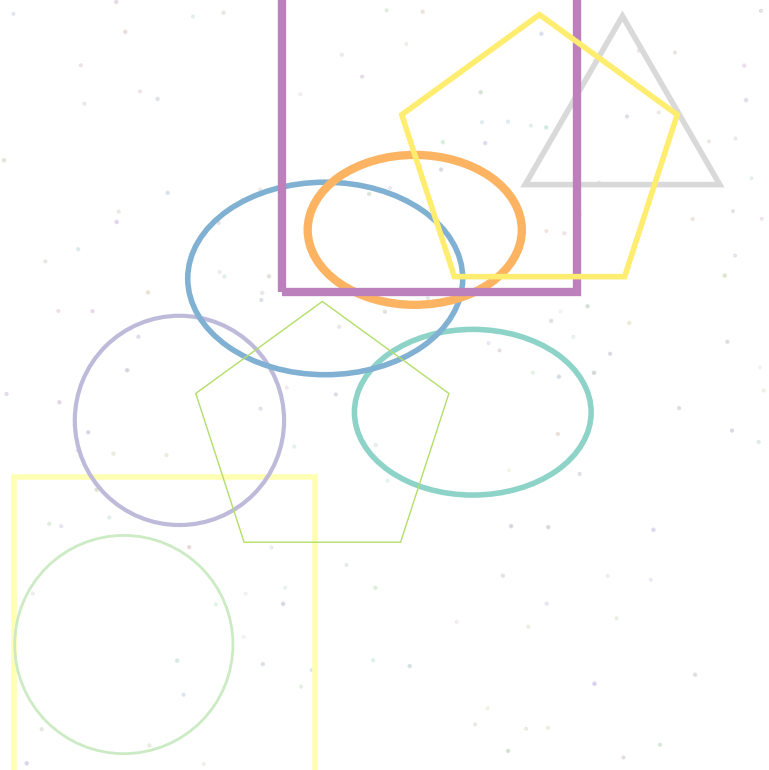[{"shape": "oval", "thickness": 2, "radius": 0.77, "center": [0.614, 0.465]}, {"shape": "square", "thickness": 2, "radius": 0.98, "center": [0.213, 0.185]}, {"shape": "circle", "thickness": 1.5, "radius": 0.68, "center": [0.233, 0.454]}, {"shape": "oval", "thickness": 2, "radius": 0.89, "center": [0.422, 0.638]}, {"shape": "oval", "thickness": 3, "radius": 0.7, "center": [0.539, 0.701]}, {"shape": "pentagon", "thickness": 0.5, "radius": 0.86, "center": [0.419, 0.436]}, {"shape": "triangle", "thickness": 2, "radius": 0.73, "center": [0.808, 0.833]}, {"shape": "square", "thickness": 3, "radius": 0.96, "center": [0.558, 0.812]}, {"shape": "circle", "thickness": 1, "radius": 0.71, "center": [0.161, 0.163]}, {"shape": "pentagon", "thickness": 2, "radius": 0.94, "center": [0.701, 0.793]}]